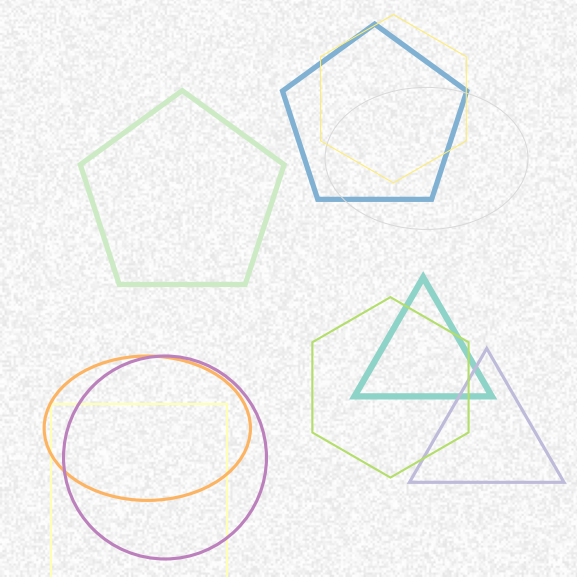[{"shape": "triangle", "thickness": 3, "radius": 0.69, "center": [0.733, 0.381]}, {"shape": "square", "thickness": 1, "radius": 0.76, "center": [0.24, 0.147]}, {"shape": "triangle", "thickness": 1.5, "radius": 0.77, "center": [0.843, 0.241]}, {"shape": "pentagon", "thickness": 2.5, "radius": 0.84, "center": [0.649, 0.79]}, {"shape": "oval", "thickness": 1.5, "radius": 0.89, "center": [0.255, 0.258]}, {"shape": "hexagon", "thickness": 1, "radius": 0.78, "center": [0.676, 0.328]}, {"shape": "oval", "thickness": 0.5, "radius": 0.88, "center": [0.739, 0.725]}, {"shape": "circle", "thickness": 1.5, "radius": 0.88, "center": [0.286, 0.207]}, {"shape": "pentagon", "thickness": 2.5, "radius": 0.93, "center": [0.316, 0.657]}, {"shape": "hexagon", "thickness": 0.5, "radius": 0.73, "center": [0.681, 0.828]}]